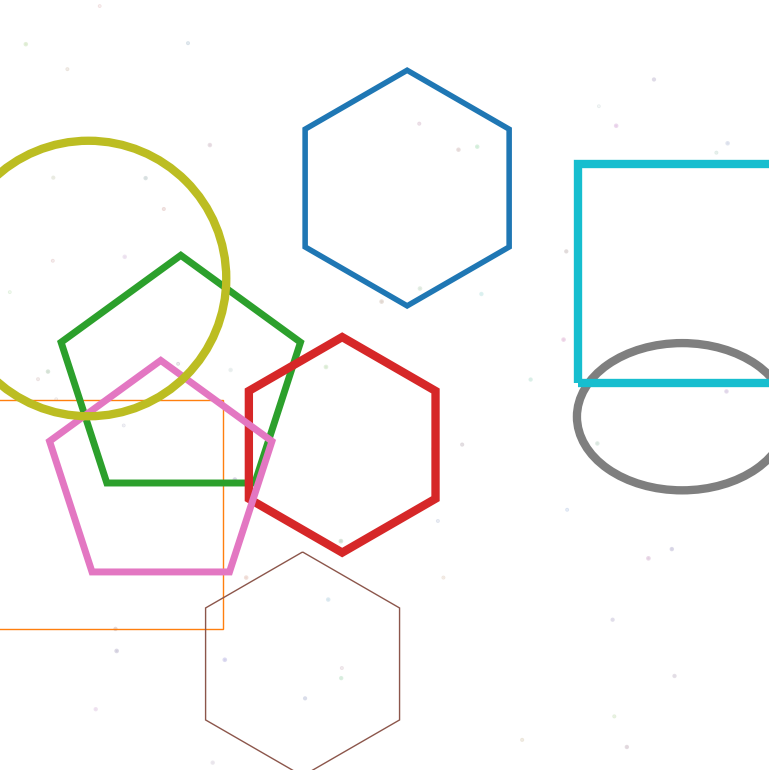[{"shape": "hexagon", "thickness": 2, "radius": 0.76, "center": [0.529, 0.756]}, {"shape": "square", "thickness": 0.5, "radius": 0.74, "center": [0.141, 0.332]}, {"shape": "pentagon", "thickness": 2.5, "radius": 0.82, "center": [0.235, 0.505]}, {"shape": "hexagon", "thickness": 3, "radius": 0.7, "center": [0.444, 0.422]}, {"shape": "hexagon", "thickness": 0.5, "radius": 0.73, "center": [0.393, 0.138]}, {"shape": "pentagon", "thickness": 2.5, "radius": 0.76, "center": [0.209, 0.38]}, {"shape": "oval", "thickness": 3, "radius": 0.68, "center": [0.886, 0.459]}, {"shape": "circle", "thickness": 3, "radius": 0.89, "center": [0.115, 0.638]}, {"shape": "square", "thickness": 3, "radius": 0.71, "center": [0.893, 0.645]}]